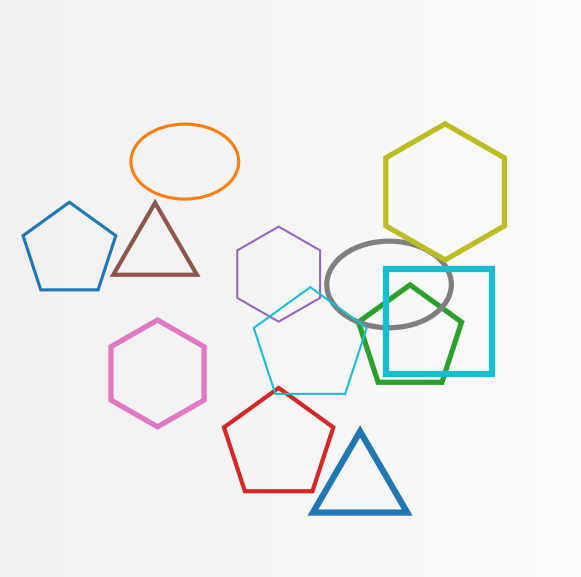[{"shape": "triangle", "thickness": 3, "radius": 0.47, "center": [0.62, 0.158]}, {"shape": "pentagon", "thickness": 1.5, "radius": 0.42, "center": [0.119, 0.565]}, {"shape": "oval", "thickness": 1.5, "radius": 0.46, "center": [0.318, 0.719]}, {"shape": "pentagon", "thickness": 2.5, "radius": 0.47, "center": [0.705, 0.413]}, {"shape": "pentagon", "thickness": 2, "radius": 0.49, "center": [0.479, 0.229]}, {"shape": "hexagon", "thickness": 1, "radius": 0.41, "center": [0.479, 0.524]}, {"shape": "triangle", "thickness": 2, "radius": 0.42, "center": [0.267, 0.565]}, {"shape": "hexagon", "thickness": 2.5, "radius": 0.46, "center": [0.271, 0.353]}, {"shape": "oval", "thickness": 2.5, "radius": 0.54, "center": [0.669, 0.507]}, {"shape": "hexagon", "thickness": 2.5, "radius": 0.59, "center": [0.766, 0.667]}, {"shape": "pentagon", "thickness": 1, "radius": 0.51, "center": [0.534, 0.4]}, {"shape": "square", "thickness": 3, "radius": 0.45, "center": [0.756, 0.442]}]